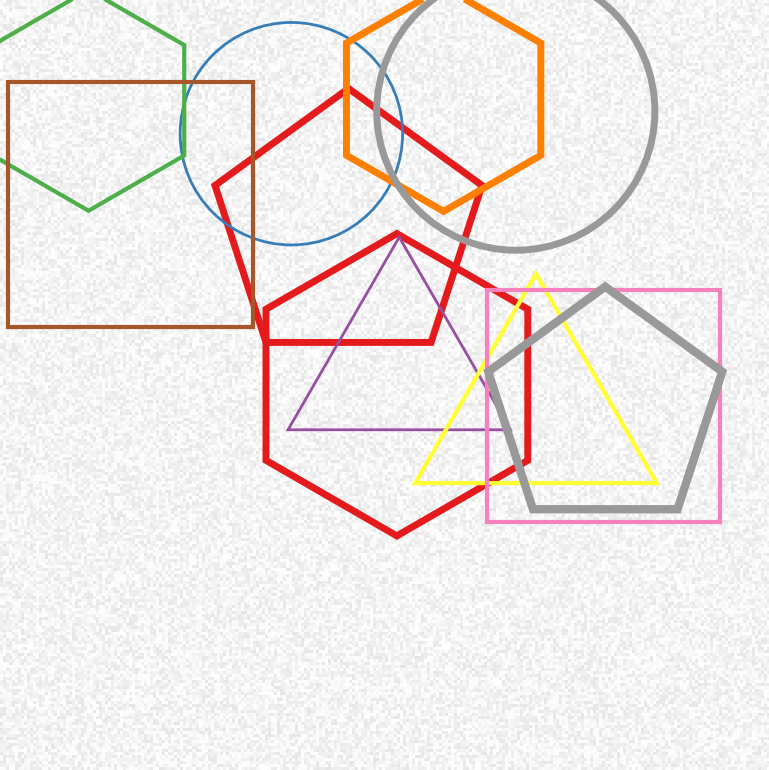[{"shape": "pentagon", "thickness": 2.5, "radius": 0.91, "center": [0.453, 0.703]}, {"shape": "hexagon", "thickness": 2.5, "radius": 0.98, "center": [0.515, 0.5]}, {"shape": "circle", "thickness": 1, "radius": 0.72, "center": [0.378, 0.826]}, {"shape": "hexagon", "thickness": 1.5, "radius": 0.72, "center": [0.115, 0.87]}, {"shape": "triangle", "thickness": 1, "radius": 0.83, "center": [0.518, 0.525]}, {"shape": "hexagon", "thickness": 2.5, "radius": 0.73, "center": [0.576, 0.871]}, {"shape": "triangle", "thickness": 1.5, "radius": 0.91, "center": [0.696, 0.463]}, {"shape": "square", "thickness": 1.5, "radius": 0.8, "center": [0.17, 0.734]}, {"shape": "square", "thickness": 1.5, "radius": 0.75, "center": [0.784, 0.472]}, {"shape": "circle", "thickness": 2.5, "radius": 0.9, "center": [0.67, 0.856]}, {"shape": "pentagon", "thickness": 3, "radius": 0.8, "center": [0.786, 0.468]}]